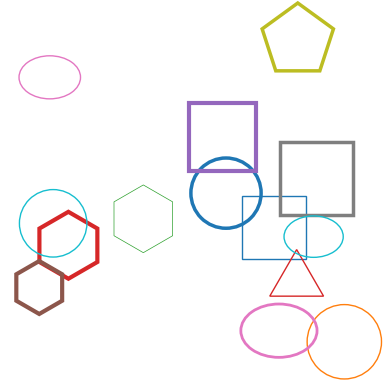[{"shape": "square", "thickness": 1, "radius": 0.41, "center": [0.712, 0.409]}, {"shape": "circle", "thickness": 2.5, "radius": 0.46, "center": [0.587, 0.498]}, {"shape": "circle", "thickness": 1, "radius": 0.48, "center": [0.894, 0.112]}, {"shape": "hexagon", "thickness": 0.5, "radius": 0.44, "center": [0.372, 0.432]}, {"shape": "hexagon", "thickness": 3, "radius": 0.43, "center": [0.178, 0.363]}, {"shape": "triangle", "thickness": 1, "radius": 0.4, "center": [0.771, 0.271]}, {"shape": "square", "thickness": 3, "radius": 0.44, "center": [0.578, 0.645]}, {"shape": "hexagon", "thickness": 3, "radius": 0.34, "center": [0.102, 0.253]}, {"shape": "oval", "thickness": 2, "radius": 0.49, "center": [0.725, 0.141]}, {"shape": "oval", "thickness": 1, "radius": 0.4, "center": [0.129, 0.799]}, {"shape": "square", "thickness": 2.5, "radius": 0.47, "center": [0.822, 0.537]}, {"shape": "pentagon", "thickness": 2.5, "radius": 0.49, "center": [0.773, 0.895]}, {"shape": "circle", "thickness": 1, "radius": 0.44, "center": [0.138, 0.42]}, {"shape": "oval", "thickness": 1, "radius": 0.38, "center": [0.815, 0.385]}]